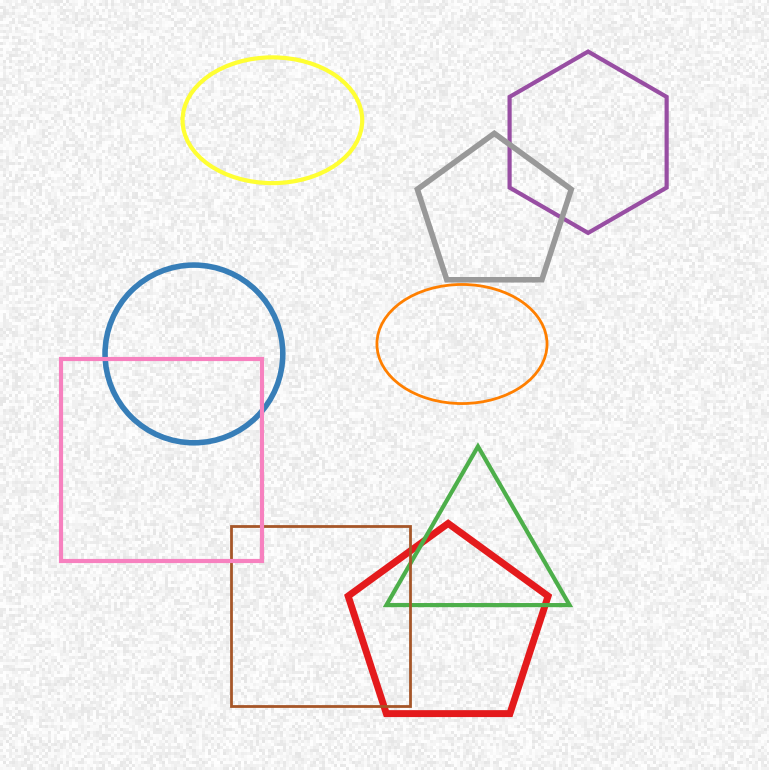[{"shape": "pentagon", "thickness": 2.5, "radius": 0.68, "center": [0.582, 0.184]}, {"shape": "circle", "thickness": 2, "radius": 0.58, "center": [0.252, 0.54]}, {"shape": "triangle", "thickness": 1.5, "radius": 0.69, "center": [0.621, 0.283]}, {"shape": "hexagon", "thickness": 1.5, "radius": 0.59, "center": [0.764, 0.815]}, {"shape": "oval", "thickness": 1, "radius": 0.55, "center": [0.6, 0.553]}, {"shape": "oval", "thickness": 1.5, "radius": 0.58, "center": [0.354, 0.844]}, {"shape": "square", "thickness": 1, "radius": 0.58, "center": [0.416, 0.2]}, {"shape": "square", "thickness": 1.5, "radius": 0.65, "center": [0.21, 0.403]}, {"shape": "pentagon", "thickness": 2, "radius": 0.53, "center": [0.642, 0.722]}]